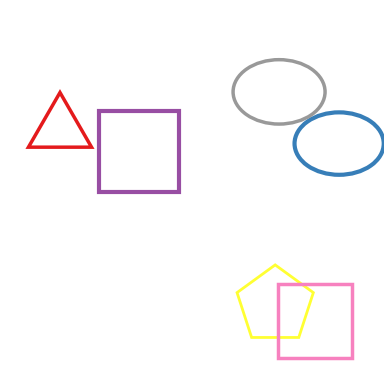[{"shape": "triangle", "thickness": 2.5, "radius": 0.47, "center": [0.156, 0.665]}, {"shape": "oval", "thickness": 3, "radius": 0.58, "center": [0.881, 0.627]}, {"shape": "square", "thickness": 3, "radius": 0.52, "center": [0.362, 0.606]}, {"shape": "pentagon", "thickness": 2, "radius": 0.52, "center": [0.715, 0.208]}, {"shape": "square", "thickness": 2.5, "radius": 0.48, "center": [0.818, 0.166]}, {"shape": "oval", "thickness": 2.5, "radius": 0.6, "center": [0.725, 0.761]}]